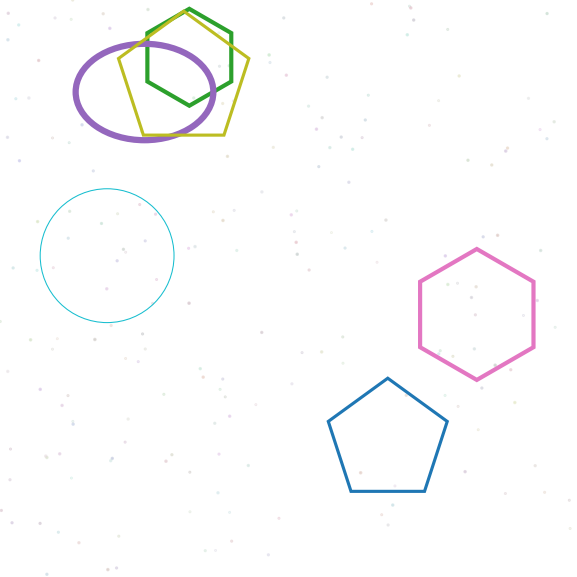[{"shape": "pentagon", "thickness": 1.5, "radius": 0.54, "center": [0.671, 0.236]}, {"shape": "hexagon", "thickness": 2, "radius": 0.42, "center": [0.328, 0.9]}, {"shape": "oval", "thickness": 3, "radius": 0.6, "center": [0.25, 0.84]}, {"shape": "hexagon", "thickness": 2, "radius": 0.57, "center": [0.826, 0.455]}, {"shape": "pentagon", "thickness": 1.5, "radius": 0.59, "center": [0.318, 0.861]}, {"shape": "circle", "thickness": 0.5, "radius": 0.58, "center": [0.185, 0.556]}]